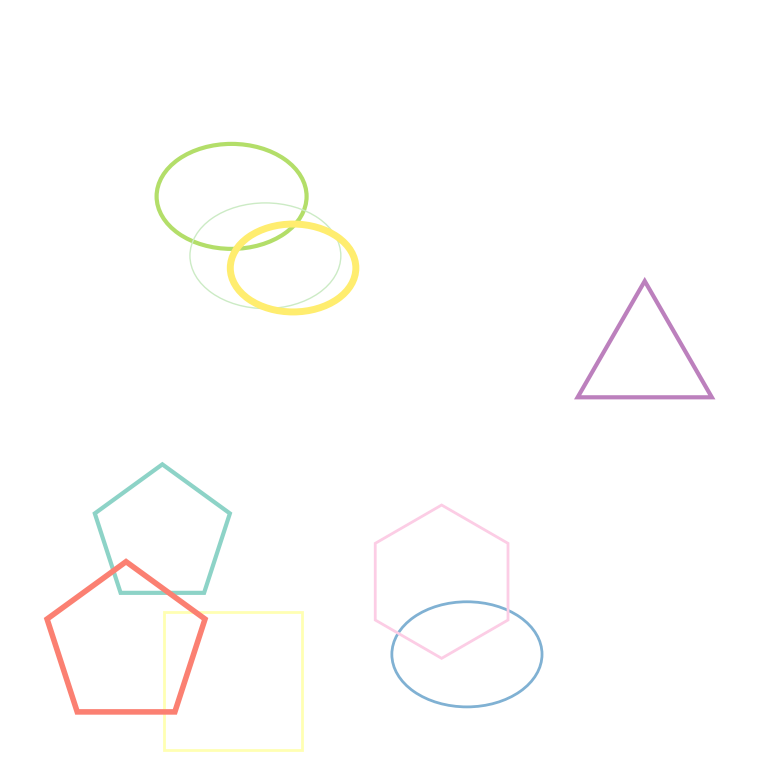[{"shape": "pentagon", "thickness": 1.5, "radius": 0.46, "center": [0.211, 0.305]}, {"shape": "square", "thickness": 1, "radius": 0.45, "center": [0.303, 0.116]}, {"shape": "pentagon", "thickness": 2, "radius": 0.54, "center": [0.164, 0.163]}, {"shape": "oval", "thickness": 1, "radius": 0.49, "center": [0.606, 0.15]}, {"shape": "oval", "thickness": 1.5, "radius": 0.49, "center": [0.301, 0.745]}, {"shape": "hexagon", "thickness": 1, "radius": 0.5, "center": [0.574, 0.245]}, {"shape": "triangle", "thickness": 1.5, "radius": 0.5, "center": [0.837, 0.534]}, {"shape": "oval", "thickness": 0.5, "radius": 0.49, "center": [0.345, 0.668]}, {"shape": "oval", "thickness": 2.5, "radius": 0.41, "center": [0.381, 0.652]}]